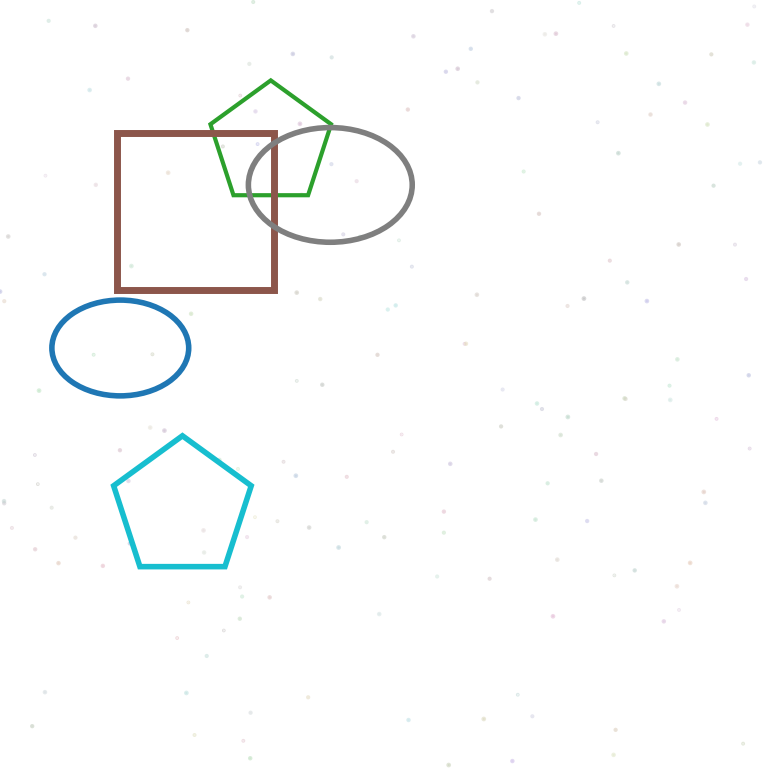[{"shape": "oval", "thickness": 2, "radius": 0.44, "center": [0.156, 0.548]}, {"shape": "pentagon", "thickness": 1.5, "radius": 0.41, "center": [0.352, 0.813]}, {"shape": "square", "thickness": 2.5, "radius": 0.51, "center": [0.254, 0.725]}, {"shape": "oval", "thickness": 2, "radius": 0.53, "center": [0.429, 0.76]}, {"shape": "pentagon", "thickness": 2, "radius": 0.47, "center": [0.237, 0.34]}]